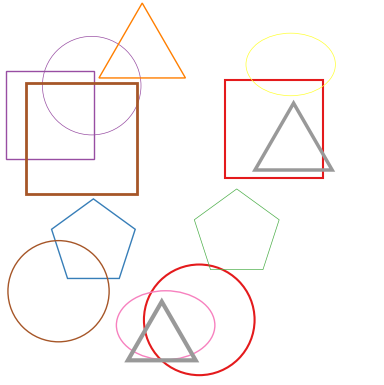[{"shape": "circle", "thickness": 1.5, "radius": 0.72, "center": [0.518, 0.169]}, {"shape": "square", "thickness": 1.5, "radius": 0.64, "center": [0.712, 0.664]}, {"shape": "pentagon", "thickness": 1, "radius": 0.57, "center": [0.243, 0.369]}, {"shape": "pentagon", "thickness": 0.5, "radius": 0.58, "center": [0.615, 0.393]}, {"shape": "square", "thickness": 1, "radius": 0.57, "center": [0.13, 0.701]}, {"shape": "circle", "thickness": 0.5, "radius": 0.64, "center": [0.238, 0.778]}, {"shape": "triangle", "thickness": 1, "radius": 0.65, "center": [0.369, 0.862]}, {"shape": "oval", "thickness": 0.5, "radius": 0.58, "center": [0.755, 0.833]}, {"shape": "square", "thickness": 2, "radius": 0.72, "center": [0.212, 0.64]}, {"shape": "circle", "thickness": 1, "radius": 0.66, "center": [0.152, 0.244]}, {"shape": "oval", "thickness": 1, "radius": 0.64, "center": [0.43, 0.155]}, {"shape": "triangle", "thickness": 2.5, "radius": 0.58, "center": [0.763, 0.616]}, {"shape": "triangle", "thickness": 3, "radius": 0.51, "center": [0.42, 0.115]}]